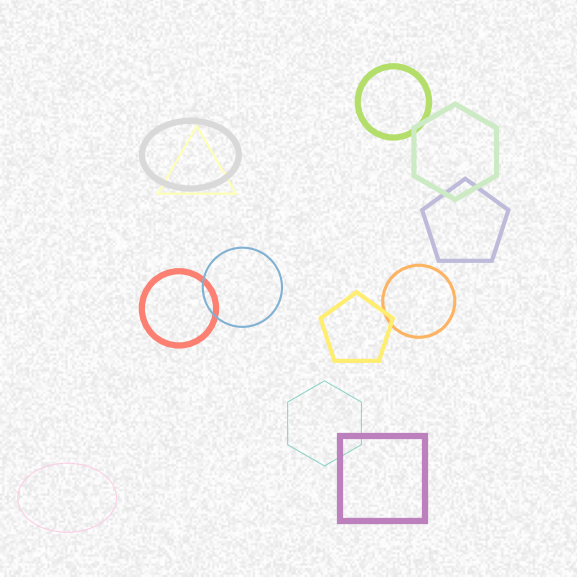[{"shape": "hexagon", "thickness": 0.5, "radius": 0.37, "center": [0.562, 0.266]}, {"shape": "triangle", "thickness": 1, "radius": 0.39, "center": [0.341, 0.703]}, {"shape": "pentagon", "thickness": 2, "radius": 0.39, "center": [0.806, 0.611]}, {"shape": "circle", "thickness": 3, "radius": 0.32, "center": [0.31, 0.465]}, {"shape": "circle", "thickness": 1, "radius": 0.34, "center": [0.42, 0.502]}, {"shape": "circle", "thickness": 1.5, "radius": 0.31, "center": [0.725, 0.477]}, {"shape": "circle", "thickness": 3, "radius": 0.31, "center": [0.681, 0.823]}, {"shape": "oval", "thickness": 0.5, "radius": 0.43, "center": [0.116, 0.137]}, {"shape": "oval", "thickness": 3, "radius": 0.42, "center": [0.33, 0.731]}, {"shape": "square", "thickness": 3, "radius": 0.37, "center": [0.662, 0.17]}, {"shape": "hexagon", "thickness": 2.5, "radius": 0.41, "center": [0.788, 0.736]}, {"shape": "pentagon", "thickness": 2, "radius": 0.33, "center": [0.618, 0.427]}]